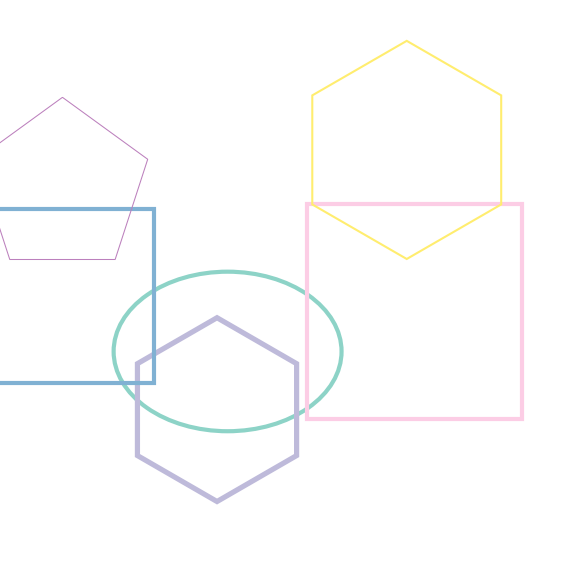[{"shape": "oval", "thickness": 2, "radius": 0.99, "center": [0.394, 0.391]}, {"shape": "hexagon", "thickness": 2.5, "radius": 0.8, "center": [0.376, 0.29]}, {"shape": "square", "thickness": 2, "radius": 0.75, "center": [0.116, 0.486]}, {"shape": "square", "thickness": 2, "radius": 0.93, "center": [0.718, 0.46]}, {"shape": "pentagon", "thickness": 0.5, "radius": 0.78, "center": [0.108, 0.675]}, {"shape": "hexagon", "thickness": 1, "radius": 0.94, "center": [0.704, 0.74]}]